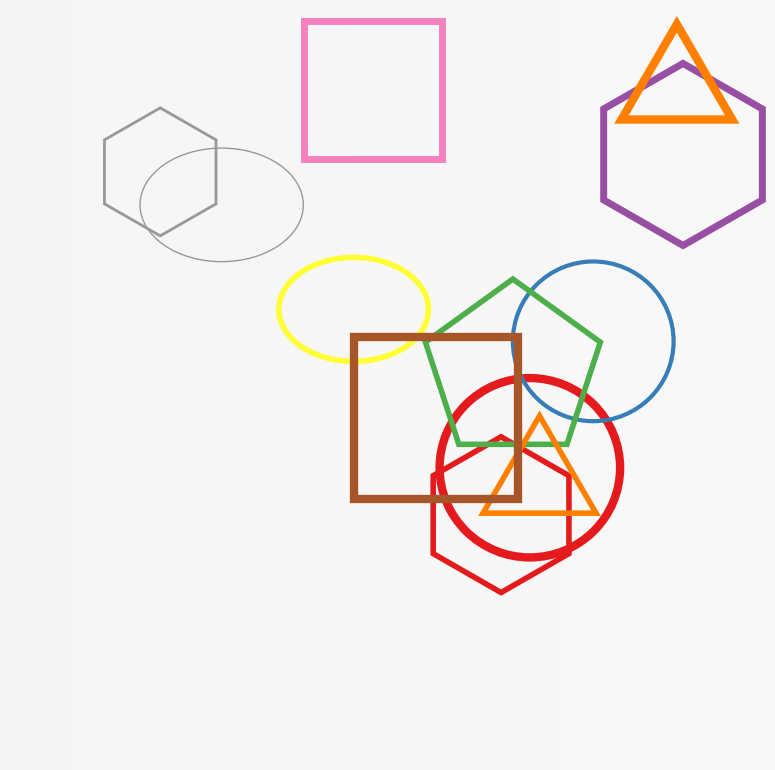[{"shape": "circle", "thickness": 3, "radius": 0.58, "center": [0.684, 0.393]}, {"shape": "hexagon", "thickness": 2, "radius": 0.51, "center": [0.647, 0.332]}, {"shape": "circle", "thickness": 1.5, "radius": 0.52, "center": [0.765, 0.557]}, {"shape": "pentagon", "thickness": 2, "radius": 0.59, "center": [0.662, 0.519]}, {"shape": "hexagon", "thickness": 2.5, "radius": 0.59, "center": [0.881, 0.799]}, {"shape": "triangle", "thickness": 2, "radius": 0.42, "center": [0.696, 0.376]}, {"shape": "triangle", "thickness": 3, "radius": 0.41, "center": [0.873, 0.886]}, {"shape": "oval", "thickness": 2, "radius": 0.48, "center": [0.456, 0.598]}, {"shape": "square", "thickness": 3, "radius": 0.53, "center": [0.563, 0.457]}, {"shape": "square", "thickness": 2.5, "radius": 0.45, "center": [0.482, 0.883]}, {"shape": "oval", "thickness": 0.5, "radius": 0.53, "center": [0.286, 0.734]}, {"shape": "hexagon", "thickness": 1, "radius": 0.42, "center": [0.207, 0.777]}]